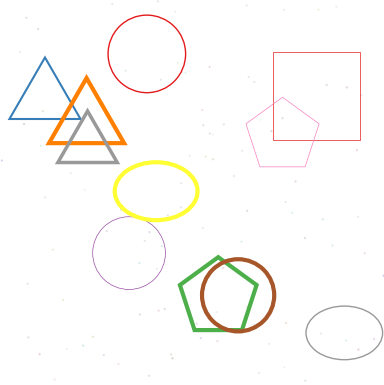[{"shape": "circle", "thickness": 1, "radius": 0.5, "center": [0.381, 0.86]}, {"shape": "square", "thickness": 0.5, "radius": 0.57, "center": [0.822, 0.751]}, {"shape": "triangle", "thickness": 1.5, "radius": 0.53, "center": [0.117, 0.744]}, {"shape": "pentagon", "thickness": 3, "radius": 0.52, "center": [0.567, 0.227]}, {"shape": "circle", "thickness": 0.5, "radius": 0.47, "center": [0.335, 0.343]}, {"shape": "triangle", "thickness": 3, "radius": 0.56, "center": [0.225, 0.685]}, {"shape": "oval", "thickness": 3, "radius": 0.54, "center": [0.406, 0.503]}, {"shape": "circle", "thickness": 3, "radius": 0.47, "center": [0.618, 0.233]}, {"shape": "pentagon", "thickness": 0.5, "radius": 0.5, "center": [0.734, 0.647]}, {"shape": "triangle", "thickness": 2.5, "radius": 0.45, "center": [0.227, 0.622]}, {"shape": "oval", "thickness": 1, "radius": 0.5, "center": [0.894, 0.135]}]